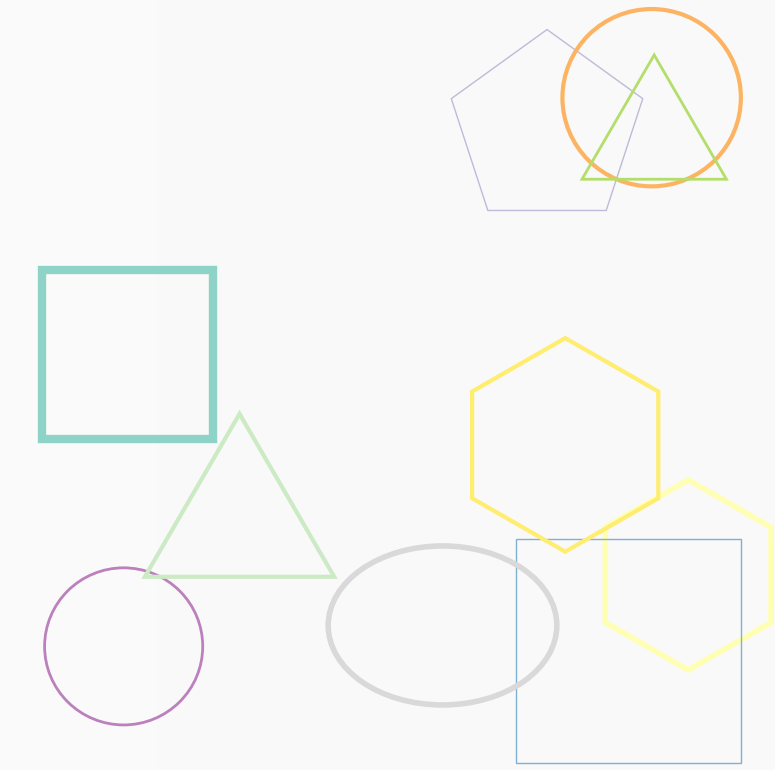[{"shape": "square", "thickness": 3, "radius": 0.55, "center": [0.165, 0.54]}, {"shape": "hexagon", "thickness": 2, "radius": 0.62, "center": [0.888, 0.253]}, {"shape": "pentagon", "thickness": 0.5, "radius": 0.65, "center": [0.706, 0.832]}, {"shape": "square", "thickness": 0.5, "radius": 0.73, "center": [0.811, 0.155]}, {"shape": "circle", "thickness": 1.5, "radius": 0.58, "center": [0.841, 0.873]}, {"shape": "triangle", "thickness": 1, "radius": 0.54, "center": [0.844, 0.821]}, {"shape": "oval", "thickness": 2, "radius": 0.74, "center": [0.571, 0.188]}, {"shape": "circle", "thickness": 1, "radius": 0.51, "center": [0.16, 0.161]}, {"shape": "triangle", "thickness": 1.5, "radius": 0.71, "center": [0.309, 0.321]}, {"shape": "hexagon", "thickness": 1.5, "radius": 0.69, "center": [0.729, 0.422]}]